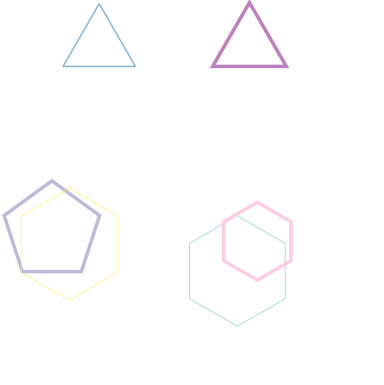[{"shape": "hexagon", "thickness": 0.5, "radius": 0.72, "center": [0.616, 0.296]}, {"shape": "pentagon", "thickness": 2.5, "radius": 0.65, "center": [0.135, 0.4]}, {"shape": "triangle", "thickness": 1, "radius": 0.54, "center": [0.258, 0.882]}, {"shape": "hexagon", "thickness": 2.5, "radius": 0.51, "center": [0.668, 0.373]}, {"shape": "triangle", "thickness": 2.5, "radius": 0.55, "center": [0.648, 0.883]}, {"shape": "hexagon", "thickness": 0.5, "radius": 0.73, "center": [0.181, 0.366]}]